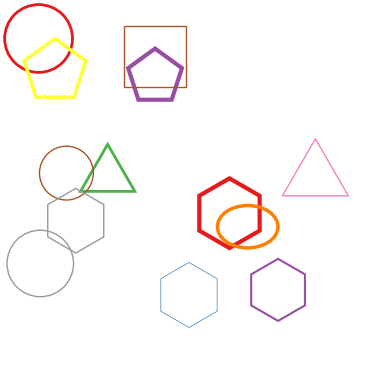[{"shape": "circle", "thickness": 2, "radius": 0.44, "center": [0.1, 0.9]}, {"shape": "hexagon", "thickness": 3, "radius": 0.45, "center": [0.596, 0.446]}, {"shape": "hexagon", "thickness": 0.5, "radius": 0.42, "center": [0.491, 0.234]}, {"shape": "triangle", "thickness": 2, "radius": 0.41, "center": [0.28, 0.544]}, {"shape": "pentagon", "thickness": 3, "radius": 0.37, "center": [0.403, 0.8]}, {"shape": "hexagon", "thickness": 1.5, "radius": 0.4, "center": [0.722, 0.247]}, {"shape": "oval", "thickness": 2.5, "radius": 0.39, "center": [0.643, 0.411]}, {"shape": "pentagon", "thickness": 2.5, "radius": 0.42, "center": [0.143, 0.816]}, {"shape": "circle", "thickness": 1, "radius": 0.35, "center": [0.172, 0.55]}, {"shape": "square", "thickness": 1, "radius": 0.4, "center": [0.402, 0.853]}, {"shape": "triangle", "thickness": 1, "radius": 0.49, "center": [0.819, 0.541]}, {"shape": "hexagon", "thickness": 1, "radius": 0.42, "center": [0.197, 0.427]}, {"shape": "circle", "thickness": 1, "radius": 0.43, "center": [0.105, 0.316]}]